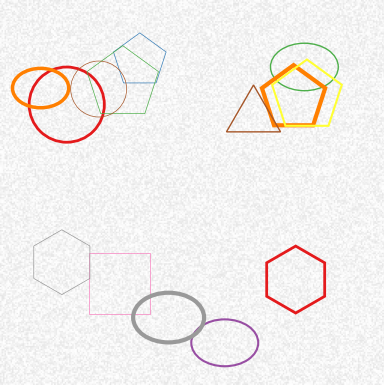[{"shape": "hexagon", "thickness": 2, "radius": 0.43, "center": [0.768, 0.274]}, {"shape": "circle", "thickness": 2, "radius": 0.49, "center": [0.173, 0.728]}, {"shape": "pentagon", "thickness": 0.5, "radius": 0.36, "center": [0.363, 0.843]}, {"shape": "pentagon", "thickness": 0.5, "radius": 0.49, "center": [0.319, 0.784]}, {"shape": "oval", "thickness": 1, "radius": 0.44, "center": [0.791, 0.826]}, {"shape": "oval", "thickness": 1.5, "radius": 0.43, "center": [0.584, 0.11]}, {"shape": "pentagon", "thickness": 3, "radius": 0.43, "center": [0.763, 0.744]}, {"shape": "oval", "thickness": 2.5, "radius": 0.37, "center": [0.105, 0.771]}, {"shape": "pentagon", "thickness": 1.5, "radius": 0.48, "center": [0.797, 0.75]}, {"shape": "triangle", "thickness": 1, "radius": 0.41, "center": [0.658, 0.698]}, {"shape": "circle", "thickness": 0.5, "radius": 0.36, "center": [0.256, 0.769]}, {"shape": "square", "thickness": 0.5, "radius": 0.4, "center": [0.31, 0.264]}, {"shape": "hexagon", "thickness": 0.5, "radius": 0.42, "center": [0.161, 0.319]}, {"shape": "oval", "thickness": 3, "radius": 0.46, "center": [0.438, 0.175]}]